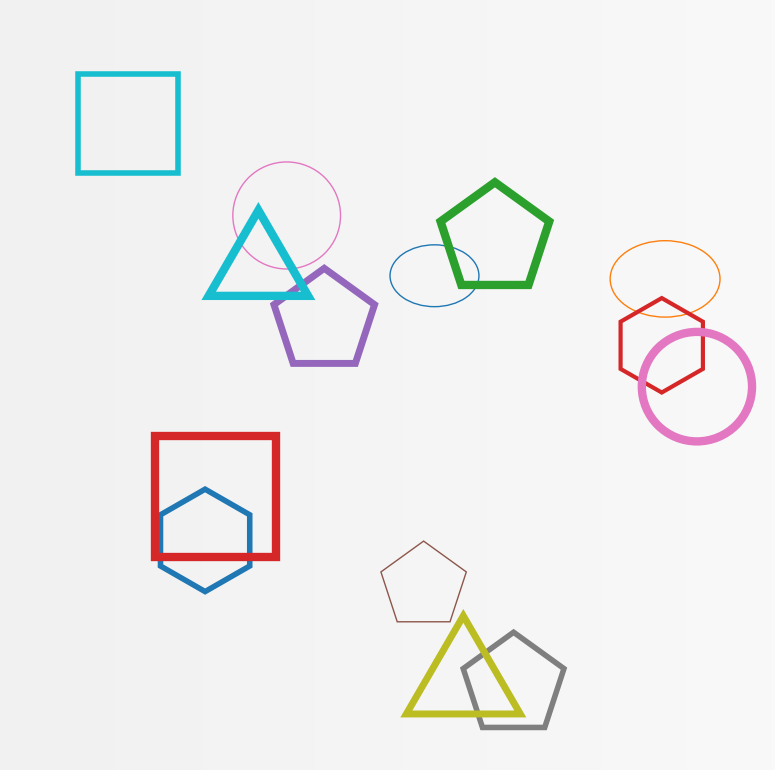[{"shape": "oval", "thickness": 0.5, "radius": 0.29, "center": [0.561, 0.642]}, {"shape": "hexagon", "thickness": 2, "radius": 0.33, "center": [0.265, 0.298]}, {"shape": "oval", "thickness": 0.5, "radius": 0.35, "center": [0.858, 0.638]}, {"shape": "pentagon", "thickness": 3, "radius": 0.37, "center": [0.639, 0.69]}, {"shape": "square", "thickness": 3, "radius": 0.39, "center": [0.278, 0.355]}, {"shape": "hexagon", "thickness": 1.5, "radius": 0.31, "center": [0.854, 0.552]}, {"shape": "pentagon", "thickness": 2.5, "radius": 0.34, "center": [0.418, 0.583]}, {"shape": "pentagon", "thickness": 0.5, "radius": 0.29, "center": [0.547, 0.239]}, {"shape": "circle", "thickness": 3, "radius": 0.36, "center": [0.899, 0.498]}, {"shape": "circle", "thickness": 0.5, "radius": 0.35, "center": [0.37, 0.72]}, {"shape": "pentagon", "thickness": 2, "radius": 0.34, "center": [0.663, 0.111]}, {"shape": "triangle", "thickness": 2.5, "radius": 0.42, "center": [0.598, 0.115]}, {"shape": "triangle", "thickness": 3, "radius": 0.37, "center": [0.333, 0.653]}, {"shape": "square", "thickness": 2, "radius": 0.32, "center": [0.165, 0.839]}]